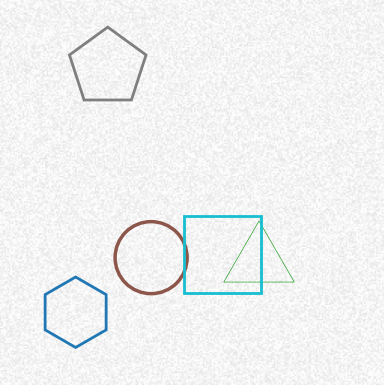[{"shape": "hexagon", "thickness": 2, "radius": 0.46, "center": [0.196, 0.189]}, {"shape": "triangle", "thickness": 0.5, "radius": 0.53, "center": [0.673, 0.32]}, {"shape": "circle", "thickness": 2.5, "radius": 0.47, "center": [0.392, 0.331]}, {"shape": "pentagon", "thickness": 2, "radius": 0.52, "center": [0.28, 0.825]}, {"shape": "square", "thickness": 2, "radius": 0.5, "center": [0.578, 0.339]}]